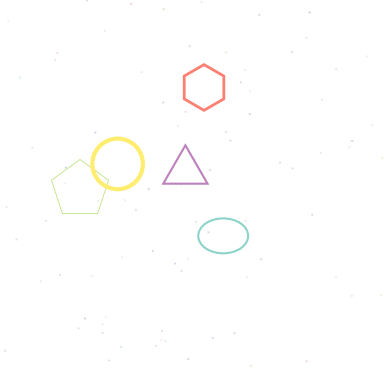[{"shape": "oval", "thickness": 1.5, "radius": 0.32, "center": [0.58, 0.387]}, {"shape": "hexagon", "thickness": 2, "radius": 0.3, "center": [0.53, 0.773]}, {"shape": "pentagon", "thickness": 0.5, "radius": 0.39, "center": [0.208, 0.508]}, {"shape": "triangle", "thickness": 1.5, "radius": 0.33, "center": [0.482, 0.556]}, {"shape": "circle", "thickness": 3, "radius": 0.33, "center": [0.306, 0.574]}]